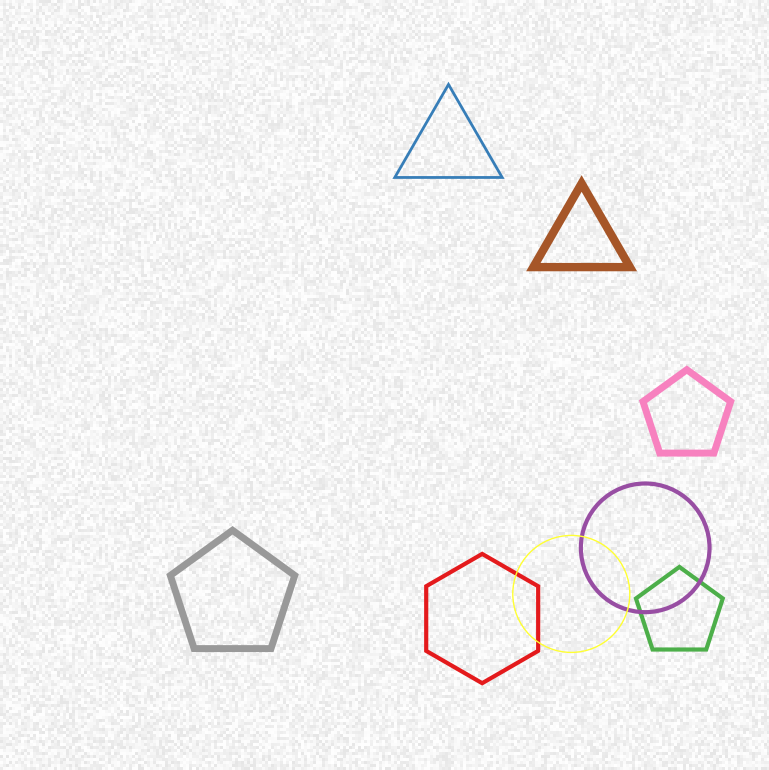[{"shape": "hexagon", "thickness": 1.5, "radius": 0.42, "center": [0.626, 0.197]}, {"shape": "triangle", "thickness": 1, "radius": 0.4, "center": [0.582, 0.81]}, {"shape": "pentagon", "thickness": 1.5, "radius": 0.3, "center": [0.882, 0.204]}, {"shape": "circle", "thickness": 1.5, "radius": 0.42, "center": [0.838, 0.289]}, {"shape": "circle", "thickness": 0.5, "radius": 0.38, "center": [0.742, 0.229]}, {"shape": "triangle", "thickness": 3, "radius": 0.36, "center": [0.755, 0.689]}, {"shape": "pentagon", "thickness": 2.5, "radius": 0.3, "center": [0.892, 0.46]}, {"shape": "pentagon", "thickness": 2.5, "radius": 0.42, "center": [0.302, 0.226]}]